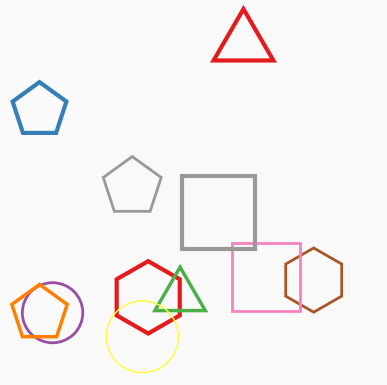[{"shape": "hexagon", "thickness": 3, "radius": 0.47, "center": [0.382, 0.228]}, {"shape": "triangle", "thickness": 3, "radius": 0.45, "center": [0.628, 0.887]}, {"shape": "pentagon", "thickness": 3, "radius": 0.36, "center": [0.102, 0.714]}, {"shape": "triangle", "thickness": 2.5, "radius": 0.38, "center": [0.465, 0.231]}, {"shape": "circle", "thickness": 2, "radius": 0.39, "center": [0.136, 0.188]}, {"shape": "pentagon", "thickness": 2.5, "radius": 0.38, "center": [0.102, 0.186]}, {"shape": "circle", "thickness": 1, "radius": 0.47, "center": [0.367, 0.125]}, {"shape": "hexagon", "thickness": 2, "radius": 0.42, "center": [0.81, 0.272]}, {"shape": "square", "thickness": 2, "radius": 0.44, "center": [0.687, 0.281]}, {"shape": "square", "thickness": 3, "radius": 0.47, "center": [0.564, 0.448]}, {"shape": "pentagon", "thickness": 2, "radius": 0.39, "center": [0.341, 0.515]}]